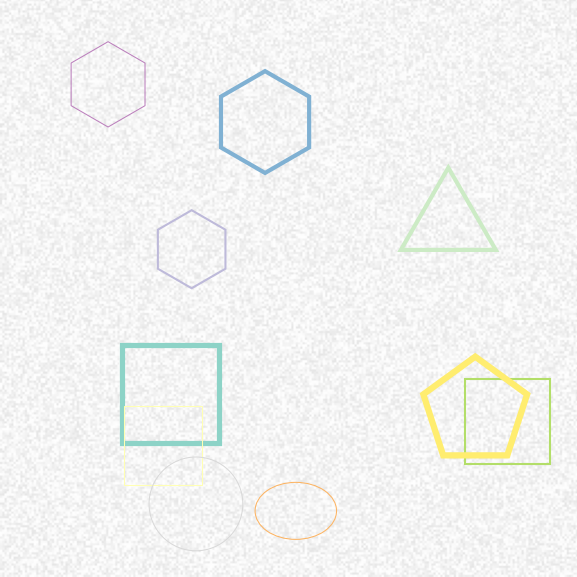[{"shape": "square", "thickness": 2.5, "radius": 0.42, "center": [0.295, 0.317]}, {"shape": "square", "thickness": 0.5, "radius": 0.34, "center": [0.282, 0.228]}, {"shape": "hexagon", "thickness": 1, "radius": 0.34, "center": [0.332, 0.568]}, {"shape": "hexagon", "thickness": 2, "radius": 0.44, "center": [0.459, 0.788]}, {"shape": "oval", "thickness": 0.5, "radius": 0.35, "center": [0.512, 0.115]}, {"shape": "square", "thickness": 1, "radius": 0.37, "center": [0.88, 0.269]}, {"shape": "circle", "thickness": 0.5, "radius": 0.41, "center": [0.339, 0.127]}, {"shape": "hexagon", "thickness": 0.5, "radius": 0.37, "center": [0.187, 0.853]}, {"shape": "triangle", "thickness": 2, "radius": 0.47, "center": [0.776, 0.614]}, {"shape": "pentagon", "thickness": 3, "radius": 0.47, "center": [0.823, 0.287]}]